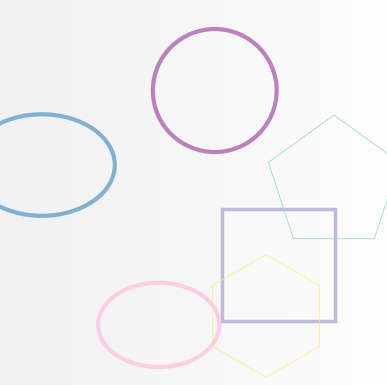[{"shape": "pentagon", "thickness": 0.5, "radius": 0.89, "center": [0.862, 0.524]}, {"shape": "square", "thickness": 2.5, "radius": 0.73, "center": [0.719, 0.313]}, {"shape": "oval", "thickness": 3, "radius": 0.94, "center": [0.108, 0.571]}, {"shape": "oval", "thickness": 3, "radius": 0.78, "center": [0.41, 0.156]}, {"shape": "circle", "thickness": 3, "radius": 0.8, "center": [0.554, 0.765]}, {"shape": "hexagon", "thickness": 0.5, "radius": 0.8, "center": [0.687, 0.179]}]